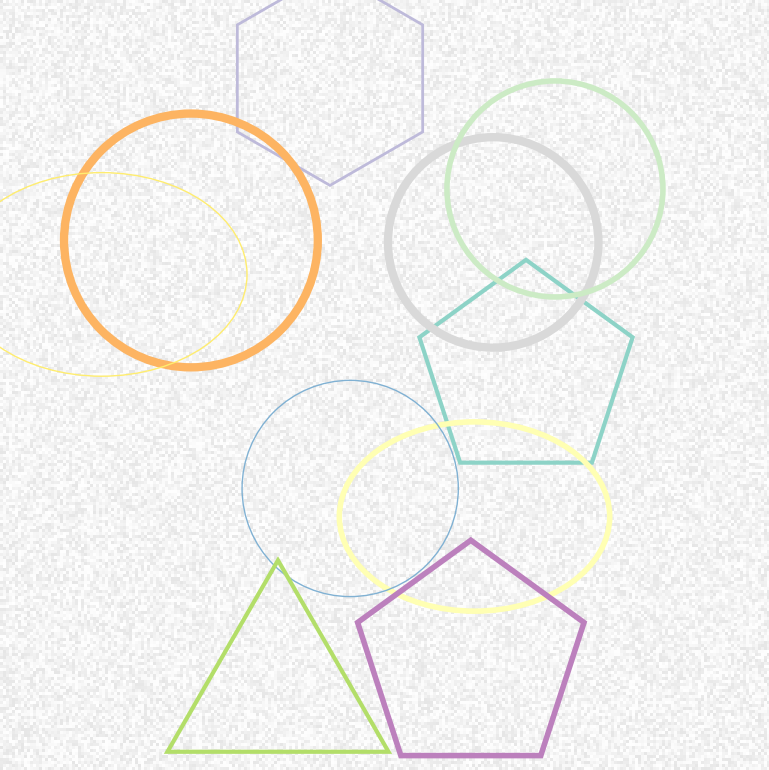[{"shape": "pentagon", "thickness": 1.5, "radius": 0.73, "center": [0.683, 0.517]}, {"shape": "oval", "thickness": 2, "radius": 0.88, "center": [0.616, 0.329]}, {"shape": "hexagon", "thickness": 1, "radius": 0.69, "center": [0.429, 0.898]}, {"shape": "circle", "thickness": 0.5, "radius": 0.7, "center": [0.455, 0.366]}, {"shape": "circle", "thickness": 3, "radius": 0.82, "center": [0.248, 0.688]}, {"shape": "triangle", "thickness": 1.5, "radius": 0.83, "center": [0.361, 0.107]}, {"shape": "circle", "thickness": 3, "radius": 0.68, "center": [0.641, 0.685]}, {"shape": "pentagon", "thickness": 2, "radius": 0.77, "center": [0.611, 0.144]}, {"shape": "circle", "thickness": 2, "radius": 0.7, "center": [0.721, 0.755]}, {"shape": "oval", "thickness": 0.5, "radius": 0.94, "center": [0.132, 0.644]}]